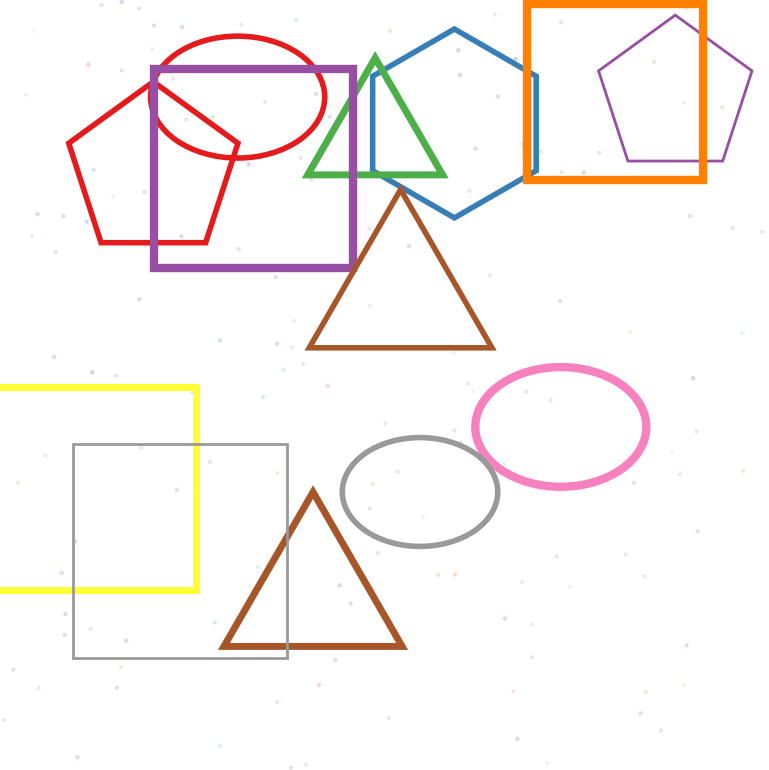[{"shape": "oval", "thickness": 2, "radius": 0.57, "center": [0.309, 0.874]}, {"shape": "pentagon", "thickness": 2, "radius": 0.58, "center": [0.199, 0.778]}, {"shape": "hexagon", "thickness": 2, "radius": 0.61, "center": [0.59, 0.84]}, {"shape": "triangle", "thickness": 2.5, "radius": 0.51, "center": [0.487, 0.824]}, {"shape": "pentagon", "thickness": 1, "radius": 0.52, "center": [0.877, 0.876]}, {"shape": "square", "thickness": 3, "radius": 0.65, "center": [0.329, 0.781]}, {"shape": "square", "thickness": 3, "radius": 0.57, "center": [0.798, 0.881]}, {"shape": "square", "thickness": 2.5, "radius": 0.66, "center": [0.123, 0.365]}, {"shape": "triangle", "thickness": 2, "radius": 0.68, "center": [0.52, 0.617]}, {"shape": "triangle", "thickness": 2.5, "radius": 0.67, "center": [0.407, 0.227]}, {"shape": "oval", "thickness": 3, "radius": 0.56, "center": [0.728, 0.446]}, {"shape": "oval", "thickness": 2, "radius": 0.5, "center": [0.545, 0.361]}, {"shape": "square", "thickness": 1, "radius": 0.7, "center": [0.234, 0.284]}]